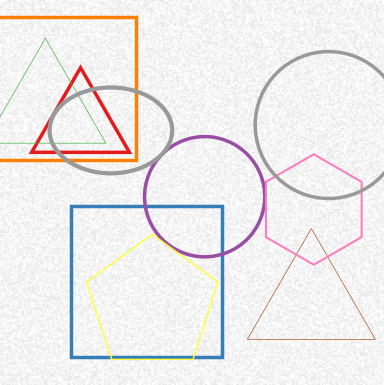[{"shape": "triangle", "thickness": 2.5, "radius": 0.73, "center": [0.209, 0.678]}, {"shape": "square", "thickness": 2.5, "radius": 0.98, "center": [0.381, 0.269]}, {"shape": "triangle", "thickness": 0.5, "radius": 0.91, "center": [0.118, 0.719]}, {"shape": "circle", "thickness": 2.5, "radius": 0.78, "center": [0.532, 0.489]}, {"shape": "square", "thickness": 2.5, "radius": 0.93, "center": [0.167, 0.77]}, {"shape": "pentagon", "thickness": 1, "radius": 0.9, "center": [0.396, 0.212]}, {"shape": "triangle", "thickness": 0.5, "radius": 0.96, "center": [0.809, 0.214]}, {"shape": "hexagon", "thickness": 1.5, "radius": 0.72, "center": [0.815, 0.456]}, {"shape": "oval", "thickness": 3, "radius": 0.8, "center": [0.288, 0.661]}, {"shape": "circle", "thickness": 2.5, "radius": 0.95, "center": [0.854, 0.675]}]